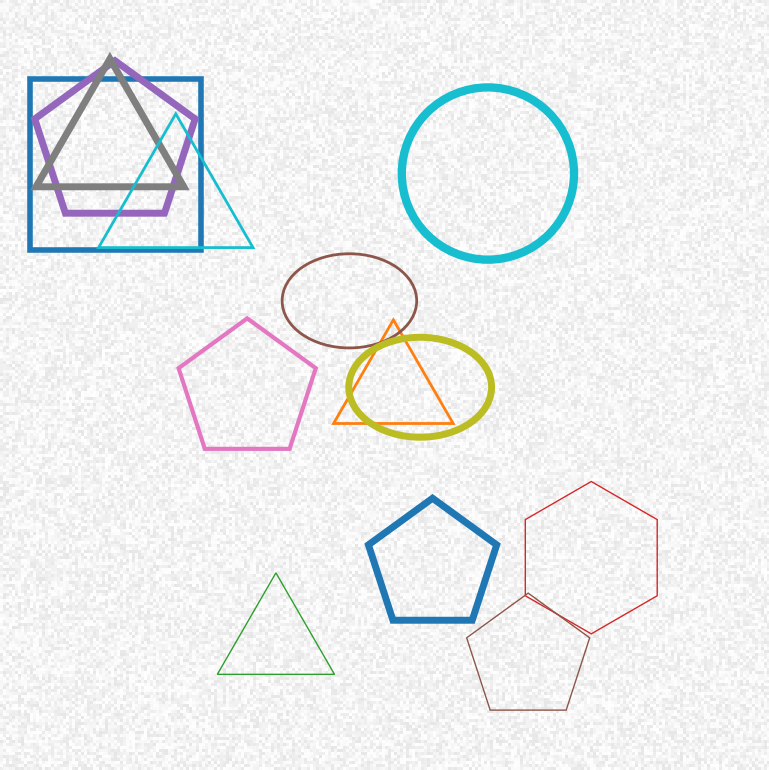[{"shape": "pentagon", "thickness": 2.5, "radius": 0.44, "center": [0.562, 0.265]}, {"shape": "square", "thickness": 2, "radius": 0.55, "center": [0.15, 0.786]}, {"shape": "triangle", "thickness": 1, "radius": 0.45, "center": [0.511, 0.495]}, {"shape": "triangle", "thickness": 0.5, "radius": 0.44, "center": [0.358, 0.168]}, {"shape": "hexagon", "thickness": 0.5, "radius": 0.49, "center": [0.768, 0.276]}, {"shape": "pentagon", "thickness": 2.5, "radius": 0.55, "center": [0.149, 0.812]}, {"shape": "oval", "thickness": 1, "radius": 0.44, "center": [0.454, 0.609]}, {"shape": "pentagon", "thickness": 0.5, "radius": 0.42, "center": [0.686, 0.146]}, {"shape": "pentagon", "thickness": 1.5, "radius": 0.47, "center": [0.321, 0.493]}, {"shape": "triangle", "thickness": 2.5, "radius": 0.55, "center": [0.143, 0.813]}, {"shape": "oval", "thickness": 2.5, "radius": 0.46, "center": [0.546, 0.497]}, {"shape": "circle", "thickness": 3, "radius": 0.56, "center": [0.634, 0.775]}, {"shape": "triangle", "thickness": 1, "radius": 0.58, "center": [0.228, 0.736]}]